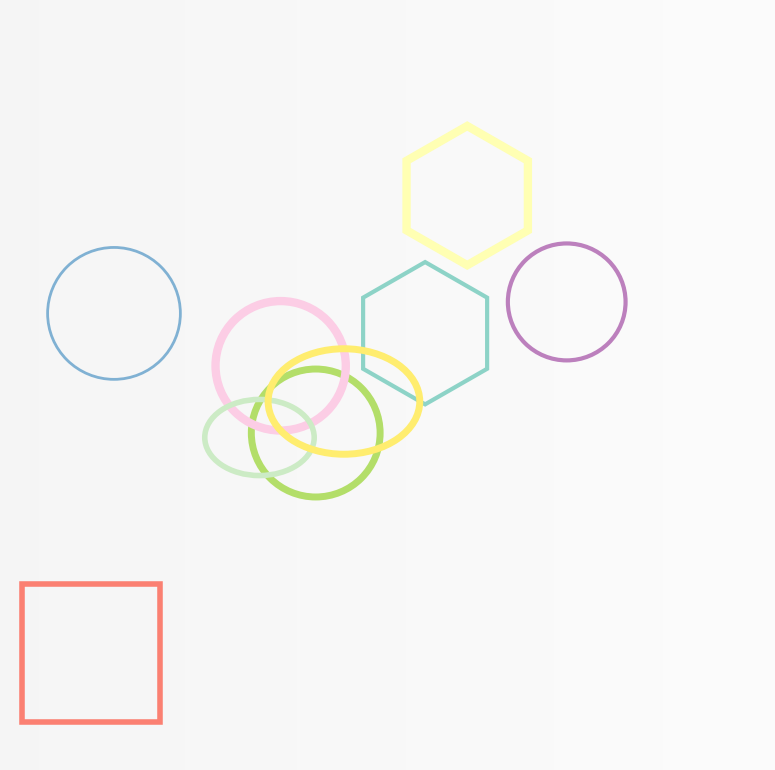[{"shape": "hexagon", "thickness": 1.5, "radius": 0.46, "center": [0.549, 0.567]}, {"shape": "hexagon", "thickness": 3, "radius": 0.45, "center": [0.603, 0.746]}, {"shape": "square", "thickness": 2, "radius": 0.45, "center": [0.118, 0.152]}, {"shape": "circle", "thickness": 1, "radius": 0.43, "center": [0.147, 0.593]}, {"shape": "circle", "thickness": 2.5, "radius": 0.42, "center": [0.407, 0.438]}, {"shape": "circle", "thickness": 3, "radius": 0.42, "center": [0.362, 0.525]}, {"shape": "circle", "thickness": 1.5, "radius": 0.38, "center": [0.731, 0.608]}, {"shape": "oval", "thickness": 2, "radius": 0.35, "center": [0.335, 0.432]}, {"shape": "oval", "thickness": 2.5, "radius": 0.49, "center": [0.444, 0.479]}]